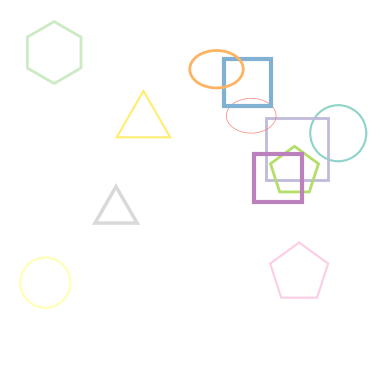[{"shape": "circle", "thickness": 1.5, "radius": 0.36, "center": [0.879, 0.654]}, {"shape": "circle", "thickness": 1.5, "radius": 0.33, "center": [0.118, 0.266]}, {"shape": "square", "thickness": 2, "radius": 0.4, "center": [0.772, 0.613]}, {"shape": "oval", "thickness": 0.5, "radius": 0.32, "center": [0.652, 0.699]}, {"shape": "square", "thickness": 3, "radius": 0.31, "center": [0.642, 0.786]}, {"shape": "oval", "thickness": 2, "radius": 0.35, "center": [0.562, 0.82]}, {"shape": "pentagon", "thickness": 2, "radius": 0.33, "center": [0.765, 0.555]}, {"shape": "pentagon", "thickness": 1.5, "radius": 0.4, "center": [0.777, 0.291]}, {"shape": "triangle", "thickness": 2.5, "radius": 0.32, "center": [0.301, 0.452]}, {"shape": "square", "thickness": 3, "radius": 0.31, "center": [0.721, 0.539]}, {"shape": "hexagon", "thickness": 2, "radius": 0.4, "center": [0.141, 0.864]}, {"shape": "triangle", "thickness": 1.5, "radius": 0.4, "center": [0.373, 0.684]}]